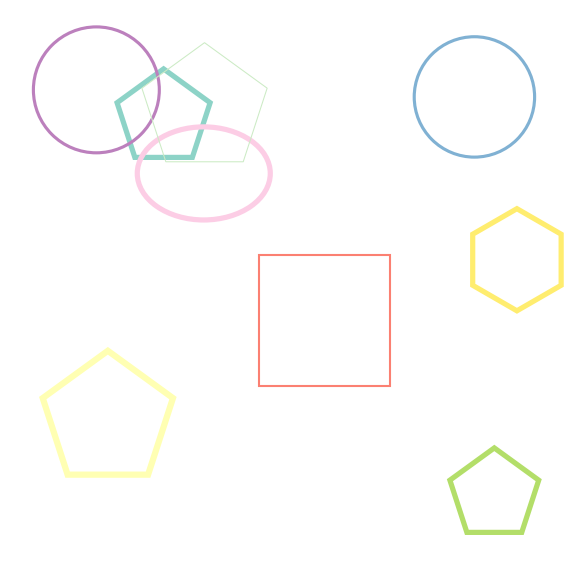[{"shape": "pentagon", "thickness": 2.5, "radius": 0.42, "center": [0.283, 0.795]}, {"shape": "pentagon", "thickness": 3, "radius": 0.59, "center": [0.187, 0.273]}, {"shape": "square", "thickness": 1, "radius": 0.57, "center": [0.563, 0.444]}, {"shape": "circle", "thickness": 1.5, "radius": 0.52, "center": [0.822, 0.831]}, {"shape": "pentagon", "thickness": 2.5, "radius": 0.4, "center": [0.856, 0.143]}, {"shape": "oval", "thickness": 2.5, "radius": 0.58, "center": [0.353, 0.699]}, {"shape": "circle", "thickness": 1.5, "radius": 0.55, "center": [0.167, 0.844]}, {"shape": "pentagon", "thickness": 0.5, "radius": 0.57, "center": [0.354, 0.811]}, {"shape": "hexagon", "thickness": 2.5, "radius": 0.44, "center": [0.895, 0.549]}]